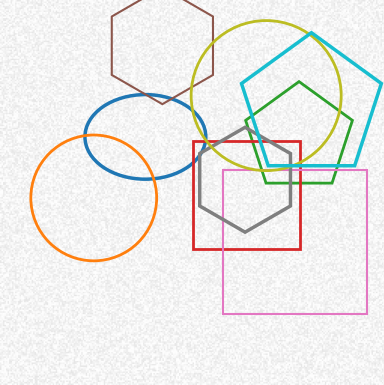[{"shape": "oval", "thickness": 2.5, "radius": 0.78, "center": [0.378, 0.644]}, {"shape": "circle", "thickness": 2, "radius": 0.82, "center": [0.243, 0.486]}, {"shape": "pentagon", "thickness": 2, "radius": 0.73, "center": [0.777, 0.642]}, {"shape": "square", "thickness": 2, "radius": 0.7, "center": [0.64, 0.494]}, {"shape": "hexagon", "thickness": 1.5, "radius": 0.76, "center": [0.422, 0.881]}, {"shape": "square", "thickness": 1.5, "radius": 0.93, "center": [0.766, 0.372]}, {"shape": "hexagon", "thickness": 2.5, "radius": 0.68, "center": [0.637, 0.533]}, {"shape": "circle", "thickness": 2, "radius": 0.97, "center": [0.691, 0.752]}, {"shape": "pentagon", "thickness": 2.5, "radius": 0.95, "center": [0.809, 0.724]}]